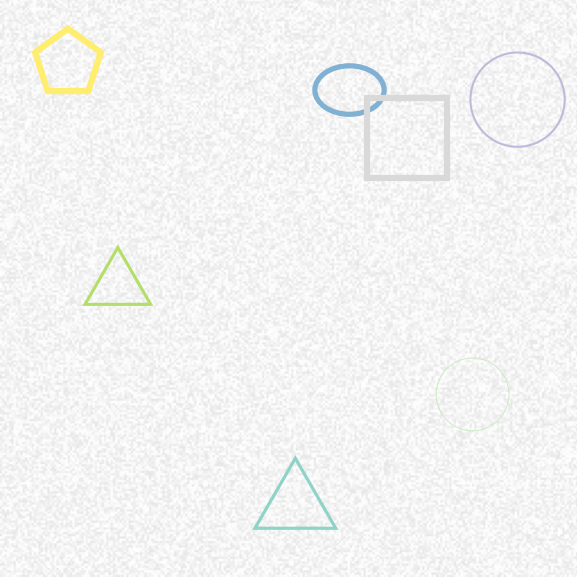[{"shape": "triangle", "thickness": 1.5, "radius": 0.4, "center": [0.511, 0.125]}, {"shape": "circle", "thickness": 1, "radius": 0.41, "center": [0.896, 0.827]}, {"shape": "oval", "thickness": 2.5, "radius": 0.3, "center": [0.605, 0.843]}, {"shape": "triangle", "thickness": 1.5, "radius": 0.33, "center": [0.204, 0.505]}, {"shape": "square", "thickness": 3, "radius": 0.34, "center": [0.705, 0.76]}, {"shape": "circle", "thickness": 0.5, "radius": 0.32, "center": [0.818, 0.316]}, {"shape": "pentagon", "thickness": 3, "radius": 0.3, "center": [0.118, 0.89]}]